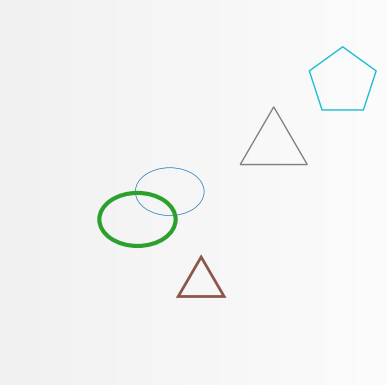[{"shape": "oval", "thickness": 0.5, "radius": 0.44, "center": [0.438, 0.502]}, {"shape": "oval", "thickness": 3, "radius": 0.49, "center": [0.355, 0.43]}, {"shape": "triangle", "thickness": 2, "radius": 0.34, "center": [0.519, 0.264]}, {"shape": "triangle", "thickness": 1, "radius": 0.5, "center": [0.706, 0.623]}, {"shape": "pentagon", "thickness": 1, "radius": 0.45, "center": [0.884, 0.788]}]